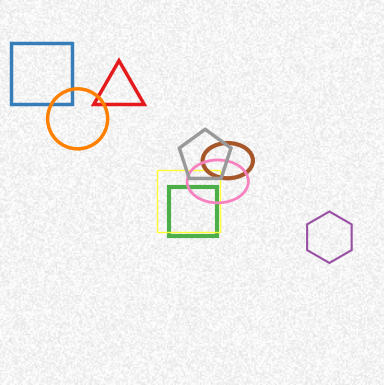[{"shape": "triangle", "thickness": 2.5, "radius": 0.38, "center": [0.309, 0.767]}, {"shape": "square", "thickness": 2.5, "radius": 0.4, "center": [0.108, 0.81]}, {"shape": "square", "thickness": 3, "radius": 0.31, "center": [0.501, 0.45]}, {"shape": "hexagon", "thickness": 1.5, "radius": 0.33, "center": [0.856, 0.384]}, {"shape": "circle", "thickness": 2.5, "radius": 0.39, "center": [0.202, 0.691]}, {"shape": "square", "thickness": 1, "radius": 0.41, "center": [0.489, 0.478]}, {"shape": "oval", "thickness": 3, "radius": 0.33, "center": [0.592, 0.583]}, {"shape": "oval", "thickness": 2, "radius": 0.4, "center": [0.566, 0.529]}, {"shape": "pentagon", "thickness": 2.5, "radius": 0.35, "center": [0.533, 0.594]}]